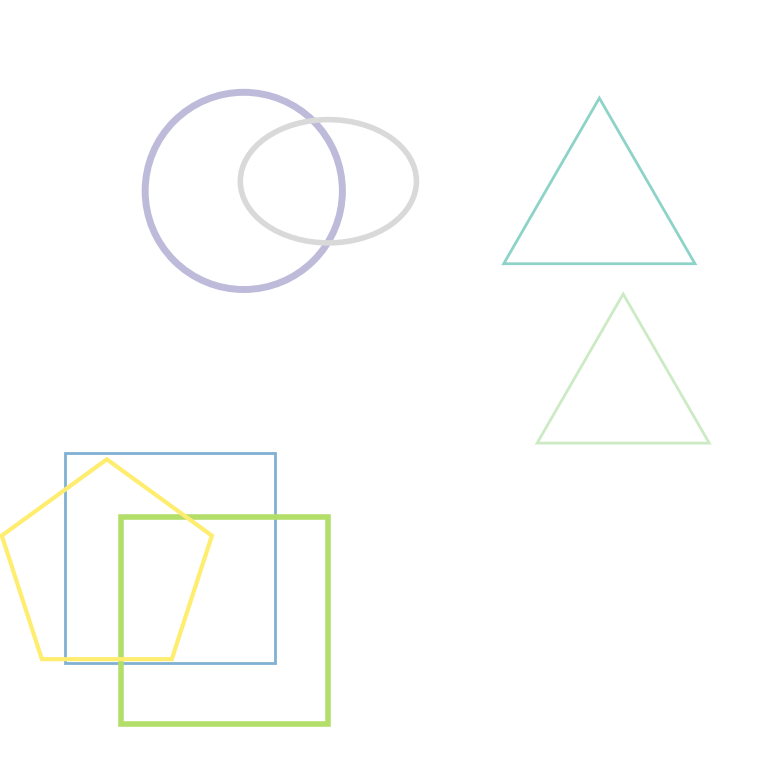[{"shape": "triangle", "thickness": 1, "radius": 0.72, "center": [0.778, 0.729]}, {"shape": "circle", "thickness": 2.5, "radius": 0.64, "center": [0.317, 0.752]}, {"shape": "square", "thickness": 1, "radius": 0.68, "center": [0.221, 0.275]}, {"shape": "square", "thickness": 2, "radius": 0.67, "center": [0.292, 0.194]}, {"shape": "oval", "thickness": 2, "radius": 0.57, "center": [0.426, 0.765]}, {"shape": "triangle", "thickness": 1, "radius": 0.65, "center": [0.809, 0.489]}, {"shape": "pentagon", "thickness": 1.5, "radius": 0.72, "center": [0.139, 0.26]}]